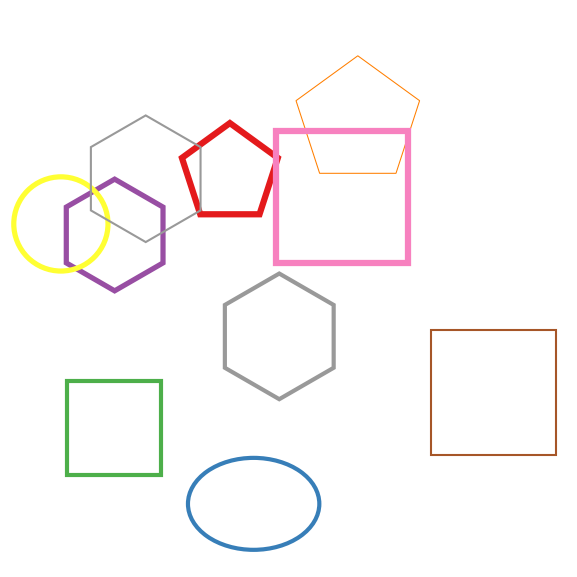[{"shape": "pentagon", "thickness": 3, "radius": 0.44, "center": [0.398, 0.699]}, {"shape": "oval", "thickness": 2, "radius": 0.57, "center": [0.439, 0.127]}, {"shape": "square", "thickness": 2, "radius": 0.41, "center": [0.198, 0.258]}, {"shape": "hexagon", "thickness": 2.5, "radius": 0.48, "center": [0.199, 0.592]}, {"shape": "pentagon", "thickness": 0.5, "radius": 0.56, "center": [0.62, 0.79]}, {"shape": "circle", "thickness": 2.5, "radius": 0.41, "center": [0.105, 0.611]}, {"shape": "square", "thickness": 1, "radius": 0.54, "center": [0.854, 0.32]}, {"shape": "square", "thickness": 3, "radius": 0.57, "center": [0.592, 0.658]}, {"shape": "hexagon", "thickness": 2, "radius": 0.54, "center": [0.484, 0.417]}, {"shape": "hexagon", "thickness": 1, "radius": 0.55, "center": [0.252, 0.69]}]